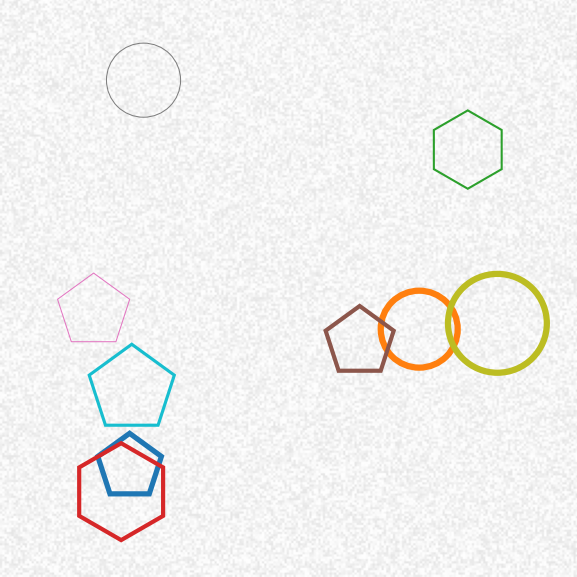[{"shape": "pentagon", "thickness": 2.5, "radius": 0.29, "center": [0.224, 0.191]}, {"shape": "circle", "thickness": 3, "radius": 0.33, "center": [0.726, 0.429]}, {"shape": "hexagon", "thickness": 1, "radius": 0.34, "center": [0.81, 0.74]}, {"shape": "hexagon", "thickness": 2, "radius": 0.42, "center": [0.21, 0.148]}, {"shape": "pentagon", "thickness": 2, "radius": 0.31, "center": [0.623, 0.407]}, {"shape": "pentagon", "thickness": 0.5, "radius": 0.33, "center": [0.162, 0.461]}, {"shape": "circle", "thickness": 0.5, "radius": 0.32, "center": [0.249, 0.86]}, {"shape": "circle", "thickness": 3, "radius": 0.43, "center": [0.861, 0.439]}, {"shape": "pentagon", "thickness": 1.5, "radius": 0.39, "center": [0.228, 0.326]}]